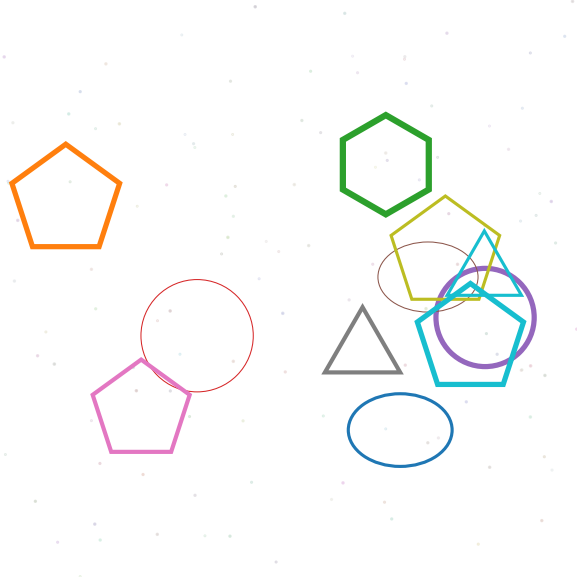[{"shape": "oval", "thickness": 1.5, "radius": 0.45, "center": [0.693, 0.254]}, {"shape": "pentagon", "thickness": 2.5, "radius": 0.49, "center": [0.114, 0.651]}, {"shape": "hexagon", "thickness": 3, "radius": 0.43, "center": [0.668, 0.714]}, {"shape": "circle", "thickness": 0.5, "radius": 0.49, "center": [0.341, 0.418]}, {"shape": "circle", "thickness": 2.5, "radius": 0.43, "center": [0.84, 0.449]}, {"shape": "oval", "thickness": 0.5, "radius": 0.43, "center": [0.741, 0.519]}, {"shape": "pentagon", "thickness": 2, "radius": 0.44, "center": [0.244, 0.288]}, {"shape": "triangle", "thickness": 2, "radius": 0.38, "center": [0.628, 0.392]}, {"shape": "pentagon", "thickness": 1.5, "radius": 0.49, "center": [0.771, 0.561]}, {"shape": "pentagon", "thickness": 2.5, "radius": 0.48, "center": [0.815, 0.412]}, {"shape": "triangle", "thickness": 1.5, "radius": 0.37, "center": [0.839, 0.525]}]